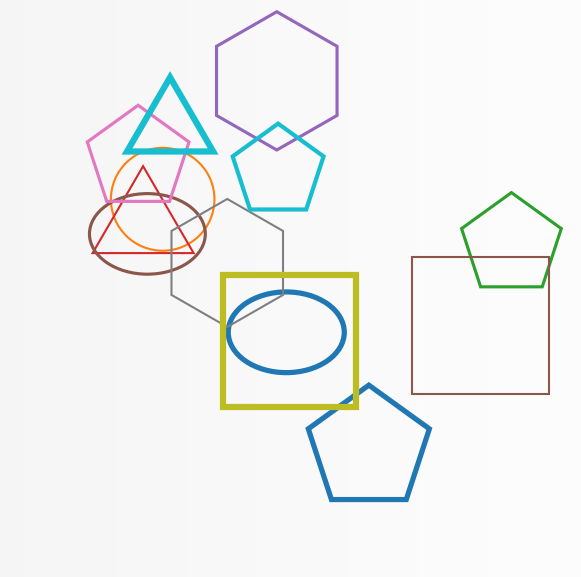[{"shape": "oval", "thickness": 2.5, "radius": 0.5, "center": [0.492, 0.424]}, {"shape": "pentagon", "thickness": 2.5, "radius": 0.55, "center": [0.635, 0.223]}, {"shape": "circle", "thickness": 1, "radius": 0.45, "center": [0.28, 0.654]}, {"shape": "pentagon", "thickness": 1.5, "radius": 0.45, "center": [0.88, 0.575]}, {"shape": "triangle", "thickness": 1, "radius": 0.5, "center": [0.246, 0.611]}, {"shape": "hexagon", "thickness": 1.5, "radius": 0.6, "center": [0.476, 0.859]}, {"shape": "square", "thickness": 1, "radius": 0.59, "center": [0.827, 0.436]}, {"shape": "oval", "thickness": 1.5, "radius": 0.5, "center": [0.254, 0.594]}, {"shape": "pentagon", "thickness": 1.5, "radius": 0.46, "center": [0.238, 0.725]}, {"shape": "hexagon", "thickness": 1, "radius": 0.55, "center": [0.391, 0.544]}, {"shape": "square", "thickness": 3, "radius": 0.57, "center": [0.498, 0.408]}, {"shape": "pentagon", "thickness": 2, "radius": 0.41, "center": [0.478, 0.703]}, {"shape": "triangle", "thickness": 3, "radius": 0.43, "center": [0.293, 0.78]}]